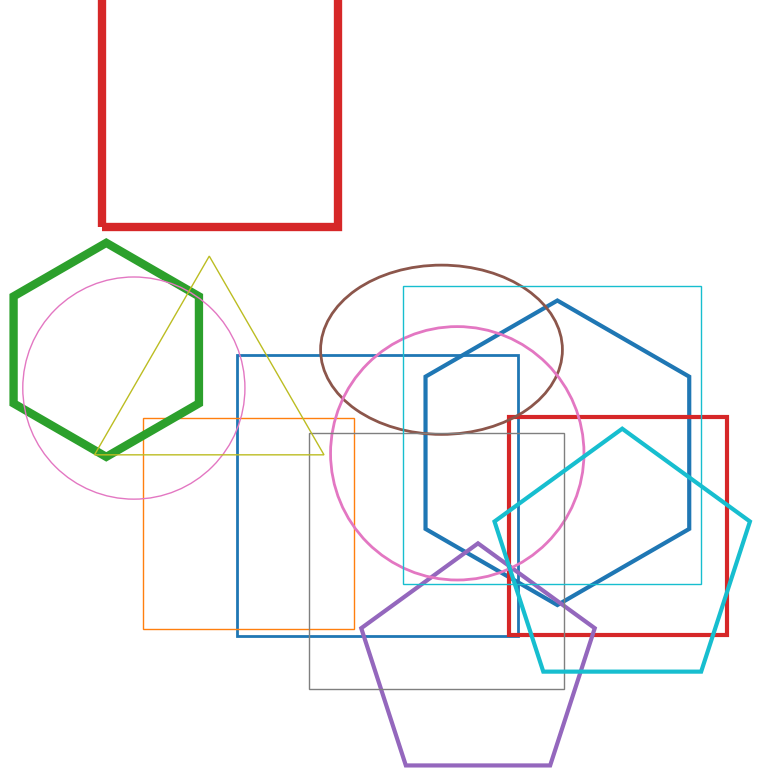[{"shape": "square", "thickness": 1, "radius": 0.91, "center": [0.49, 0.356]}, {"shape": "hexagon", "thickness": 1.5, "radius": 0.99, "center": [0.724, 0.412]}, {"shape": "square", "thickness": 0.5, "radius": 0.69, "center": [0.323, 0.32]}, {"shape": "hexagon", "thickness": 3, "radius": 0.69, "center": [0.138, 0.546]}, {"shape": "square", "thickness": 3, "radius": 0.77, "center": [0.285, 0.859]}, {"shape": "square", "thickness": 1.5, "radius": 0.71, "center": [0.802, 0.317]}, {"shape": "pentagon", "thickness": 1.5, "radius": 0.8, "center": [0.621, 0.135]}, {"shape": "oval", "thickness": 1, "radius": 0.79, "center": [0.573, 0.546]}, {"shape": "circle", "thickness": 1, "radius": 0.82, "center": [0.594, 0.411]}, {"shape": "circle", "thickness": 0.5, "radius": 0.72, "center": [0.174, 0.496]}, {"shape": "square", "thickness": 0.5, "radius": 0.83, "center": [0.567, 0.271]}, {"shape": "triangle", "thickness": 0.5, "radius": 0.86, "center": [0.272, 0.495]}, {"shape": "pentagon", "thickness": 1.5, "radius": 0.87, "center": [0.808, 0.269]}, {"shape": "square", "thickness": 0.5, "radius": 0.97, "center": [0.717, 0.435]}]